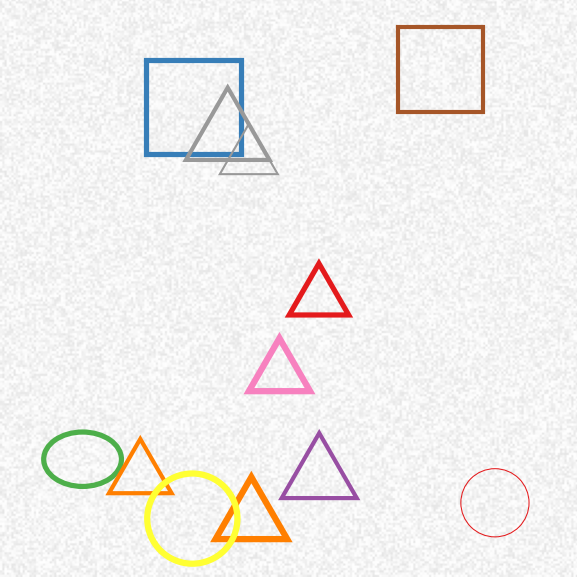[{"shape": "circle", "thickness": 0.5, "radius": 0.3, "center": [0.857, 0.129]}, {"shape": "triangle", "thickness": 2.5, "radius": 0.3, "center": [0.552, 0.483]}, {"shape": "square", "thickness": 2.5, "radius": 0.41, "center": [0.335, 0.814]}, {"shape": "oval", "thickness": 2.5, "radius": 0.34, "center": [0.143, 0.204]}, {"shape": "triangle", "thickness": 2, "radius": 0.38, "center": [0.553, 0.174]}, {"shape": "triangle", "thickness": 3, "radius": 0.36, "center": [0.435, 0.101]}, {"shape": "triangle", "thickness": 2, "radius": 0.31, "center": [0.243, 0.176]}, {"shape": "circle", "thickness": 3, "radius": 0.39, "center": [0.333, 0.101]}, {"shape": "square", "thickness": 2, "radius": 0.37, "center": [0.763, 0.88]}, {"shape": "triangle", "thickness": 3, "radius": 0.31, "center": [0.484, 0.352]}, {"shape": "triangle", "thickness": 2, "radius": 0.42, "center": [0.394, 0.764]}, {"shape": "triangle", "thickness": 1, "radius": 0.29, "center": [0.431, 0.727]}]